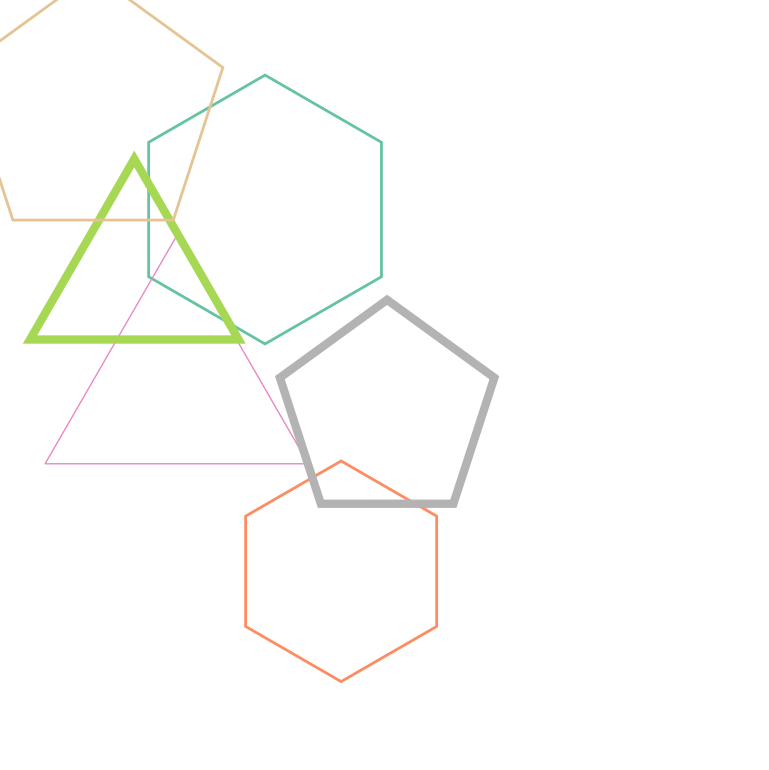[{"shape": "hexagon", "thickness": 1, "radius": 0.87, "center": [0.344, 0.728]}, {"shape": "hexagon", "thickness": 1, "radius": 0.72, "center": [0.443, 0.258]}, {"shape": "triangle", "thickness": 0.5, "radius": 0.99, "center": [0.229, 0.496]}, {"shape": "triangle", "thickness": 3, "radius": 0.78, "center": [0.174, 0.637]}, {"shape": "pentagon", "thickness": 1, "radius": 0.89, "center": [0.121, 0.858]}, {"shape": "pentagon", "thickness": 3, "radius": 0.73, "center": [0.503, 0.464]}]